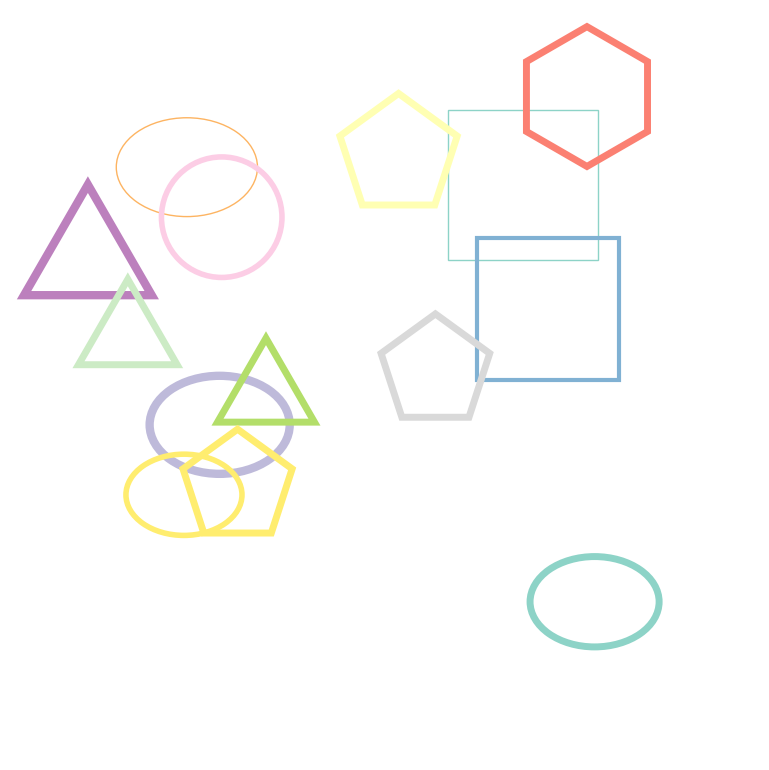[{"shape": "oval", "thickness": 2.5, "radius": 0.42, "center": [0.772, 0.219]}, {"shape": "square", "thickness": 0.5, "radius": 0.49, "center": [0.679, 0.76]}, {"shape": "pentagon", "thickness": 2.5, "radius": 0.4, "center": [0.518, 0.799]}, {"shape": "oval", "thickness": 3, "radius": 0.45, "center": [0.285, 0.448]}, {"shape": "hexagon", "thickness": 2.5, "radius": 0.45, "center": [0.762, 0.875]}, {"shape": "square", "thickness": 1.5, "radius": 0.46, "center": [0.711, 0.599]}, {"shape": "oval", "thickness": 0.5, "radius": 0.46, "center": [0.243, 0.783]}, {"shape": "triangle", "thickness": 2.5, "radius": 0.36, "center": [0.345, 0.488]}, {"shape": "circle", "thickness": 2, "radius": 0.39, "center": [0.288, 0.718]}, {"shape": "pentagon", "thickness": 2.5, "radius": 0.37, "center": [0.565, 0.518]}, {"shape": "triangle", "thickness": 3, "radius": 0.48, "center": [0.114, 0.665]}, {"shape": "triangle", "thickness": 2.5, "radius": 0.37, "center": [0.166, 0.563]}, {"shape": "oval", "thickness": 2, "radius": 0.38, "center": [0.239, 0.357]}, {"shape": "pentagon", "thickness": 2.5, "radius": 0.37, "center": [0.309, 0.368]}]